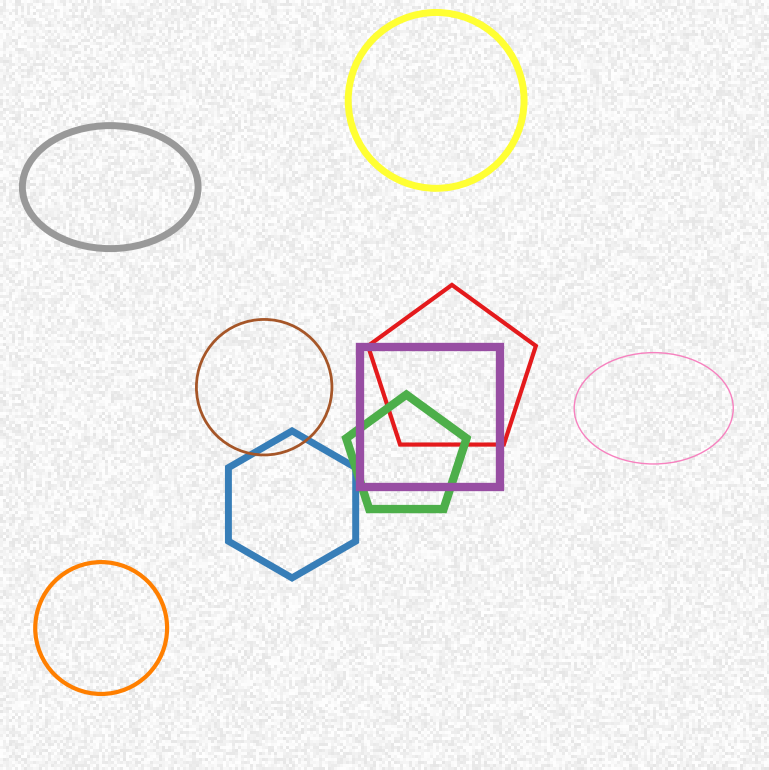[{"shape": "pentagon", "thickness": 1.5, "radius": 0.57, "center": [0.587, 0.515]}, {"shape": "hexagon", "thickness": 2.5, "radius": 0.48, "center": [0.379, 0.345]}, {"shape": "pentagon", "thickness": 3, "radius": 0.41, "center": [0.528, 0.405]}, {"shape": "square", "thickness": 3, "radius": 0.45, "center": [0.559, 0.458]}, {"shape": "circle", "thickness": 1.5, "radius": 0.43, "center": [0.131, 0.184]}, {"shape": "circle", "thickness": 2.5, "radius": 0.57, "center": [0.566, 0.87]}, {"shape": "circle", "thickness": 1, "radius": 0.44, "center": [0.343, 0.497]}, {"shape": "oval", "thickness": 0.5, "radius": 0.52, "center": [0.849, 0.47]}, {"shape": "oval", "thickness": 2.5, "radius": 0.57, "center": [0.143, 0.757]}]